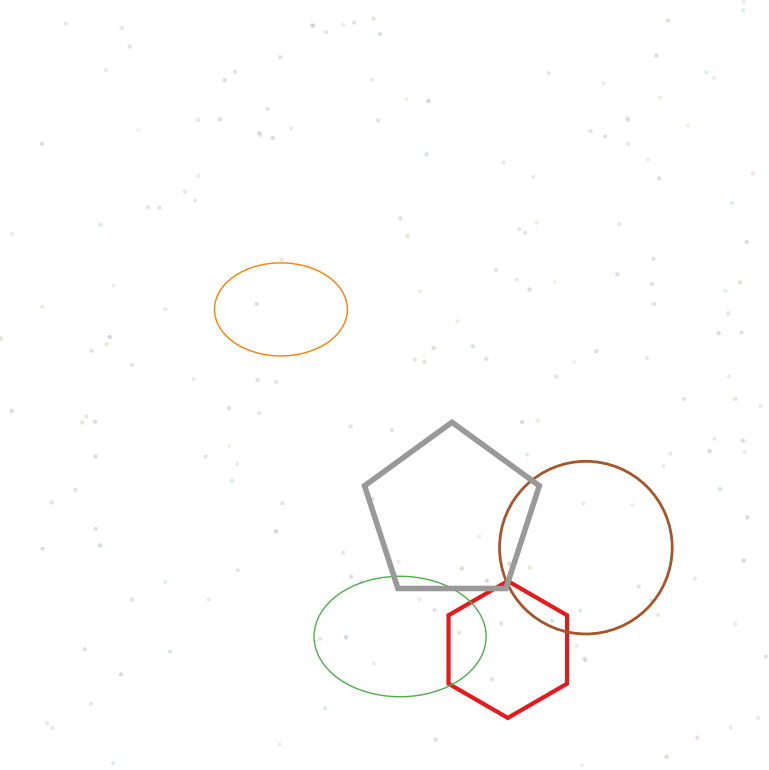[{"shape": "hexagon", "thickness": 1.5, "radius": 0.44, "center": [0.659, 0.157]}, {"shape": "oval", "thickness": 0.5, "radius": 0.56, "center": [0.52, 0.173]}, {"shape": "oval", "thickness": 0.5, "radius": 0.43, "center": [0.365, 0.598]}, {"shape": "circle", "thickness": 1, "radius": 0.56, "center": [0.761, 0.289]}, {"shape": "pentagon", "thickness": 2, "radius": 0.6, "center": [0.587, 0.332]}]